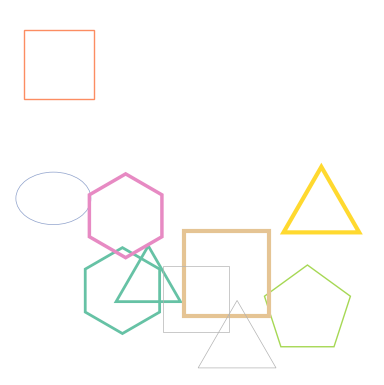[{"shape": "hexagon", "thickness": 2, "radius": 0.56, "center": [0.318, 0.245]}, {"shape": "triangle", "thickness": 2, "radius": 0.48, "center": [0.385, 0.265]}, {"shape": "square", "thickness": 1, "radius": 0.45, "center": [0.154, 0.832]}, {"shape": "oval", "thickness": 0.5, "radius": 0.49, "center": [0.139, 0.485]}, {"shape": "hexagon", "thickness": 2.5, "radius": 0.54, "center": [0.326, 0.44]}, {"shape": "pentagon", "thickness": 1, "radius": 0.59, "center": [0.799, 0.194]}, {"shape": "triangle", "thickness": 3, "radius": 0.57, "center": [0.835, 0.453]}, {"shape": "square", "thickness": 3, "radius": 0.55, "center": [0.589, 0.29]}, {"shape": "square", "thickness": 0.5, "radius": 0.43, "center": [0.51, 0.224]}, {"shape": "triangle", "thickness": 0.5, "radius": 0.58, "center": [0.616, 0.103]}]